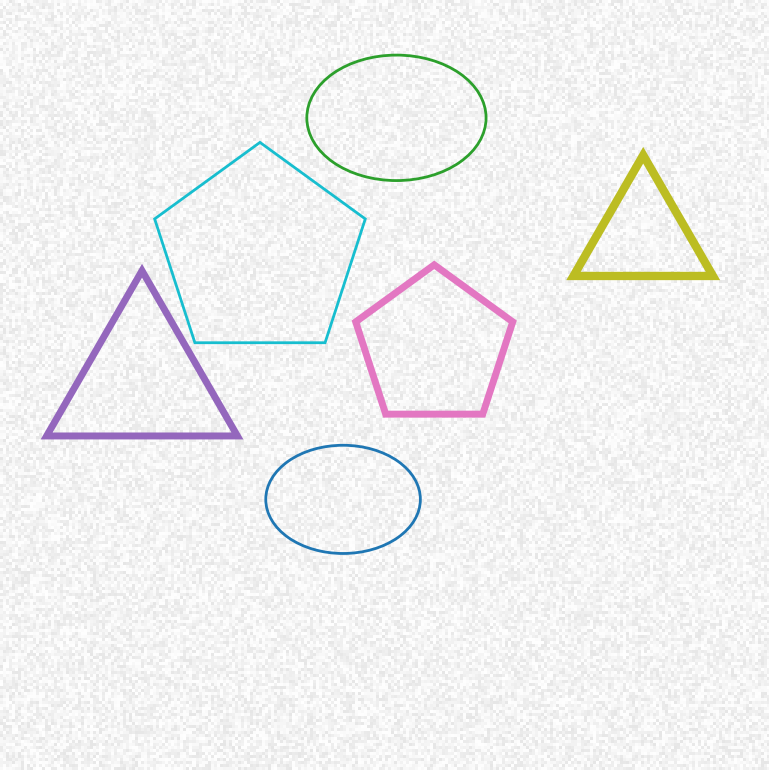[{"shape": "oval", "thickness": 1, "radius": 0.5, "center": [0.446, 0.351]}, {"shape": "oval", "thickness": 1, "radius": 0.58, "center": [0.515, 0.847]}, {"shape": "triangle", "thickness": 2.5, "radius": 0.72, "center": [0.184, 0.505]}, {"shape": "pentagon", "thickness": 2.5, "radius": 0.54, "center": [0.564, 0.549]}, {"shape": "triangle", "thickness": 3, "radius": 0.52, "center": [0.835, 0.694]}, {"shape": "pentagon", "thickness": 1, "radius": 0.72, "center": [0.338, 0.671]}]